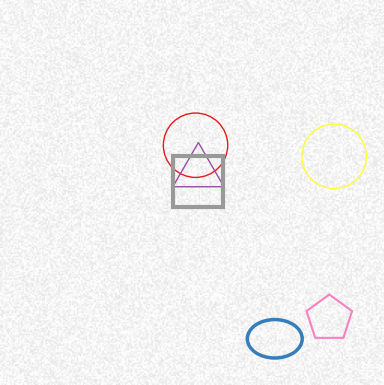[{"shape": "circle", "thickness": 1, "radius": 0.42, "center": [0.508, 0.623]}, {"shape": "oval", "thickness": 2.5, "radius": 0.36, "center": [0.714, 0.12]}, {"shape": "triangle", "thickness": 1, "radius": 0.38, "center": [0.515, 0.553]}, {"shape": "circle", "thickness": 1, "radius": 0.42, "center": [0.868, 0.594]}, {"shape": "pentagon", "thickness": 1.5, "radius": 0.31, "center": [0.855, 0.173]}, {"shape": "square", "thickness": 3, "radius": 0.33, "center": [0.514, 0.529]}]